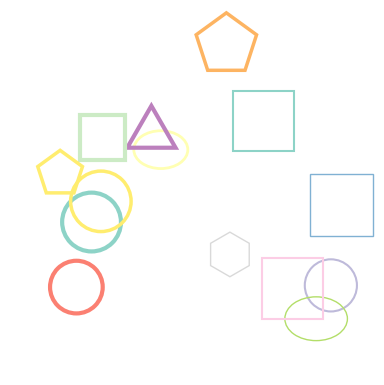[{"shape": "square", "thickness": 1.5, "radius": 0.39, "center": [0.684, 0.685]}, {"shape": "circle", "thickness": 3, "radius": 0.38, "center": [0.238, 0.423]}, {"shape": "oval", "thickness": 2, "radius": 0.35, "center": [0.418, 0.611]}, {"shape": "circle", "thickness": 1.5, "radius": 0.34, "center": [0.859, 0.259]}, {"shape": "circle", "thickness": 3, "radius": 0.34, "center": [0.198, 0.254]}, {"shape": "square", "thickness": 1, "radius": 0.41, "center": [0.887, 0.467]}, {"shape": "pentagon", "thickness": 2.5, "radius": 0.41, "center": [0.588, 0.884]}, {"shape": "oval", "thickness": 1, "radius": 0.41, "center": [0.821, 0.172]}, {"shape": "square", "thickness": 1.5, "radius": 0.4, "center": [0.759, 0.251]}, {"shape": "hexagon", "thickness": 1, "radius": 0.29, "center": [0.597, 0.339]}, {"shape": "triangle", "thickness": 3, "radius": 0.36, "center": [0.393, 0.653]}, {"shape": "square", "thickness": 3, "radius": 0.29, "center": [0.266, 0.644]}, {"shape": "circle", "thickness": 2.5, "radius": 0.39, "center": [0.262, 0.477]}, {"shape": "pentagon", "thickness": 2.5, "radius": 0.31, "center": [0.156, 0.548]}]